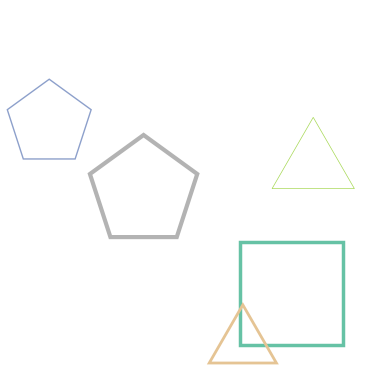[{"shape": "square", "thickness": 2.5, "radius": 0.67, "center": [0.758, 0.238]}, {"shape": "pentagon", "thickness": 1, "radius": 0.57, "center": [0.128, 0.68]}, {"shape": "triangle", "thickness": 0.5, "radius": 0.62, "center": [0.814, 0.572]}, {"shape": "triangle", "thickness": 2, "radius": 0.5, "center": [0.631, 0.107]}, {"shape": "pentagon", "thickness": 3, "radius": 0.73, "center": [0.373, 0.503]}]